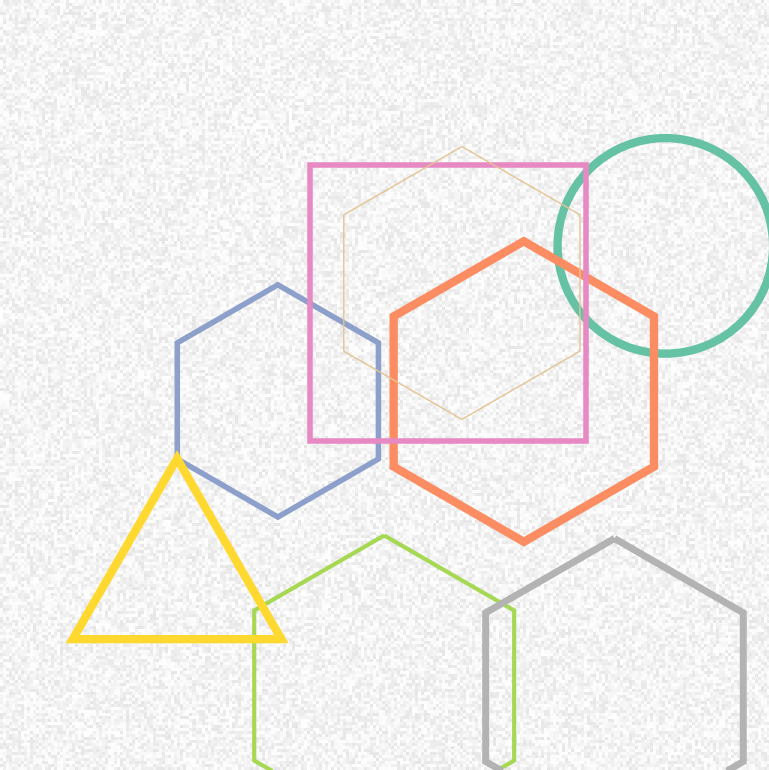[{"shape": "circle", "thickness": 3, "radius": 0.7, "center": [0.864, 0.681]}, {"shape": "hexagon", "thickness": 3, "radius": 0.98, "center": [0.68, 0.492]}, {"shape": "hexagon", "thickness": 2, "radius": 0.75, "center": [0.361, 0.479]}, {"shape": "square", "thickness": 2, "radius": 0.9, "center": [0.582, 0.607]}, {"shape": "hexagon", "thickness": 1.5, "radius": 0.97, "center": [0.499, 0.11]}, {"shape": "triangle", "thickness": 3, "radius": 0.78, "center": [0.23, 0.248]}, {"shape": "hexagon", "thickness": 0.5, "radius": 0.89, "center": [0.6, 0.633]}, {"shape": "hexagon", "thickness": 2.5, "radius": 0.97, "center": [0.798, 0.108]}]